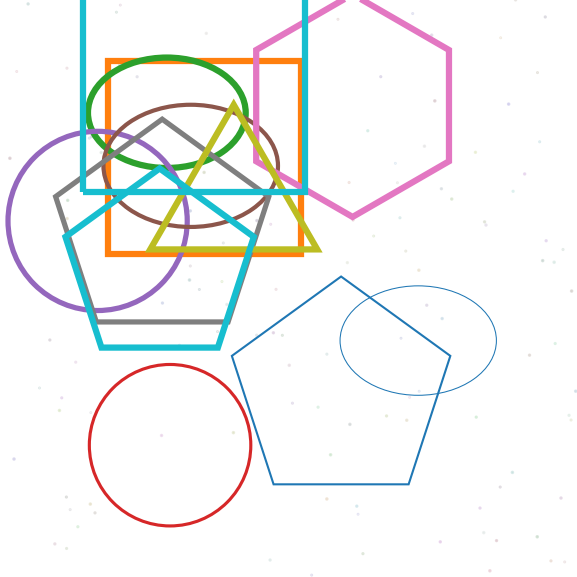[{"shape": "pentagon", "thickness": 1, "radius": 0.99, "center": [0.591, 0.321]}, {"shape": "oval", "thickness": 0.5, "radius": 0.68, "center": [0.724, 0.409]}, {"shape": "square", "thickness": 3, "radius": 0.83, "center": [0.353, 0.726]}, {"shape": "oval", "thickness": 3, "radius": 0.68, "center": [0.289, 0.804]}, {"shape": "circle", "thickness": 1.5, "radius": 0.7, "center": [0.294, 0.228]}, {"shape": "circle", "thickness": 2.5, "radius": 0.78, "center": [0.169, 0.617]}, {"shape": "oval", "thickness": 2, "radius": 0.76, "center": [0.33, 0.712]}, {"shape": "hexagon", "thickness": 3, "radius": 0.96, "center": [0.611, 0.816]}, {"shape": "pentagon", "thickness": 2.5, "radius": 0.97, "center": [0.281, 0.599]}, {"shape": "triangle", "thickness": 3, "radius": 0.83, "center": [0.405, 0.651]}, {"shape": "square", "thickness": 3, "radius": 0.96, "center": [0.336, 0.86]}, {"shape": "pentagon", "thickness": 3, "radius": 0.86, "center": [0.276, 0.536]}]